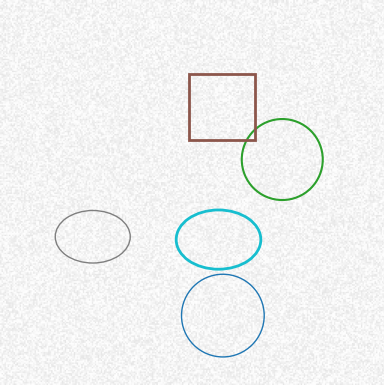[{"shape": "circle", "thickness": 1, "radius": 0.54, "center": [0.579, 0.18]}, {"shape": "circle", "thickness": 1.5, "radius": 0.53, "center": [0.733, 0.586]}, {"shape": "square", "thickness": 2, "radius": 0.43, "center": [0.576, 0.721]}, {"shape": "oval", "thickness": 1, "radius": 0.49, "center": [0.241, 0.385]}, {"shape": "oval", "thickness": 2, "radius": 0.55, "center": [0.568, 0.378]}]